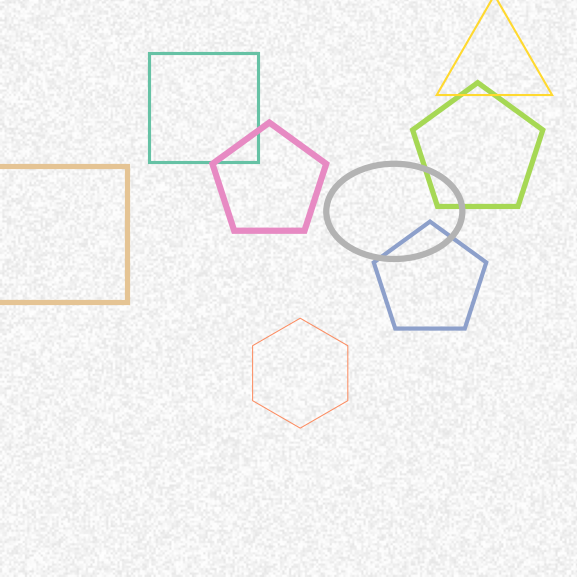[{"shape": "square", "thickness": 1.5, "radius": 0.47, "center": [0.352, 0.813]}, {"shape": "hexagon", "thickness": 0.5, "radius": 0.48, "center": [0.52, 0.353]}, {"shape": "pentagon", "thickness": 2, "radius": 0.51, "center": [0.745, 0.513]}, {"shape": "pentagon", "thickness": 3, "radius": 0.52, "center": [0.466, 0.683]}, {"shape": "pentagon", "thickness": 2.5, "radius": 0.59, "center": [0.827, 0.738]}, {"shape": "triangle", "thickness": 1, "radius": 0.58, "center": [0.856, 0.892]}, {"shape": "square", "thickness": 2.5, "radius": 0.59, "center": [0.102, 0.594]}, {"shape": "oval", "thickness": 3, "radius": 0.59, "center": [0.683, 0.633]}]